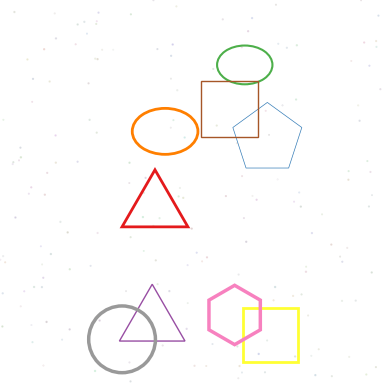[{"shape": "triangle", "thickness": 2, "radius": 0.49, "center": [0.403, 0.46]}, {"shape": "pentagon", "thickness": 0.5, "radius": 0.47, "center": [0.694, 0.64]}, {"shape": "oval", "thickness": 1.5, "radius": 0.36, "center": [0.636, 0.831]}, {"shape": "triangle", "thickness": 1, "radius": 0.49, "center": [0.395, 0.163]}, {"shape": "oval", "thickness": 2, "radius": 0.43, "center": [0.429, 0.659]}, {"shape": "square", "thickness": 2, "radius": 0.35, "center": [0.703, 0.13]}, {"shape": "square", "thickness": 1, "radius": 0.37, "center": [0.596, 0.717]}, {"shape": "hexagon", "thickness": 2.5, "radius": 0.39, "center": [0.609, 0.182]}, {"shape": "circle", "thickness": 2.5, "radius": 0.43, "center": [0.317, 0.119]}]